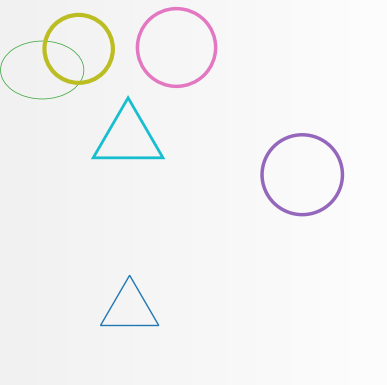[{"shape": "triangle", "thickness": 1, "radius": 0.43, "center": [0.335, 0.198]}, {"shape": "oval", "thickness": 0.5, "radius": 0.54, "center": [0.109, 0.818]}, {"shape": "circle", "thickness": 2.5, "radius": 0.52, "center": [0.78, 0.546]}, {"shape": "circle", "thickness": 2.5, "radius": 0.5, "center": [0.456, 0.877]}, {"shape": "circle", "thickness": 3, "radius": 0.44, "center": [0.203, 0.873]}, {"shape": "triangle", "thickness": 2, "radius": 0.52, "center": [0.331, 0.642]}]